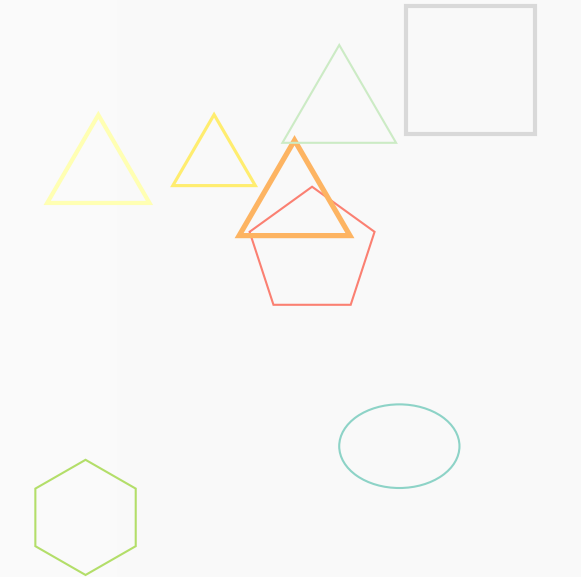[{"shape": "oval", "thickness": 1, "radius": 0.52, "center": [0.687, 0.227]}, {"shape": "triangle", "thickness": 2, "radius": 0.51, "center": [0.169, 0.699]}, {"shape": "pentagon", "thickness": 1, "radius": 0.57, "center": [0.537, 0.563]}, {"shape": "triangle", "thickness": 2.5, "radius": 0.55, "center": [0.507, 0.646]}, {"shape": "hexagon", "thickness": 1, "radius": 0.5, "center": [0.147, 0.103]}, {"shape": "square", "thickness": 2, "radius": 0.56, "center": [0.809, 0.877]}, {"shape": "triangle", "thickness": 1, "radius": 0.56, "center": [0.584, 0.808]}, {"shape": "triangle", "thickness": 1.5, "radius": 0.41, "center": [0.368, 0.719]}]